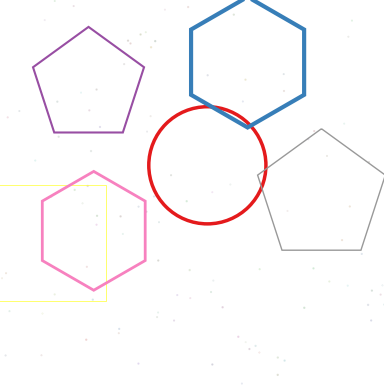[{"shape": "circle", "thickness": 2.5, "radius": 0.76, "center": [0.539, 0.571]}, {"shape": "hexagon", "thickness": 3, "radius": 0.85, "center": [0.643, 0.838]}, {"shape": "pentagon", "thickness": 1.5, "radius": 0.76, "center": [0.23, 0.779]}, {"shape": "square", "thickness": 0.5, "radius": 0.75, "center": [0.126, 0.369]}, {"shape": "hexagon", "thickness": 2, "radius": 0.77, "center": [0.243, 0.4]}, {"shape": "pentagon", "thickness": 1, "radius": 0.87, "center": [0.835, 0.491]}]